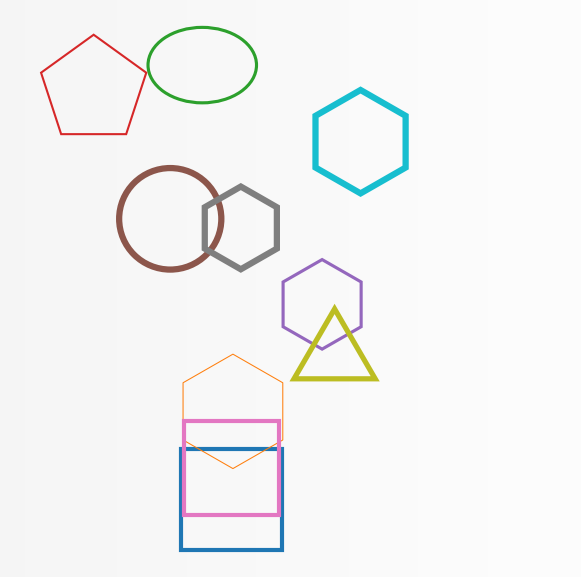[{"shape": "square", "thickness": 2, "radius": 0.44, "center": [0.398, 0.134]}, {"shape": "hexagon", "thickness": 0.5, "radius": 0.5, "center": [0.401, 0.287]}, {"shape": "oval", "thickness": 1.5, "radius": 0.47, "center": [0.348, 0.886]}, {"shape": "pentagon", "thickness": 1, "radius": 0.48, "center": [0.161, 0.844]}, {"shape": "hexagon", "thickness": 1.5, "radius": 0.39, "center": [0.554, 0.472]}, {"shape": "circle", "thickness": 3, "radius": 0.44, "center": [0.293, 0.62]}, {"shape": "square", "thickness": 2, "radius": 0.41, "center": [0.399, 0.188]}, {"shape": "hexagon", "thickness": 3, "radius": 0.36, "center": [0.414, 0.604]}, {"shape": "triangle", "thickness": 2.5, "radius": 0.4, "center": [0.576, 0.384]}, {"shape": "hexagon", "thickness": 3, "radius": 0.45, "center": [0.62, 0.754]}]